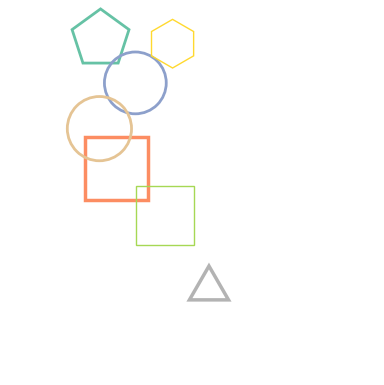[{"shape": "pentagon", "thickness": 2, "radius": 0.39, "center": [0.261, 0.899]}, {"shape": "square", "thickness": 2.5, "radius": 0.41, "center": [0.302, 0.563]}, {"shape": "circle", "thickness": 2, "radius": 0.4, "center": [0.352, 0.785]}, {"shape": "square", "thickness": 1, "radius": 0.38, "center": [0.428, 0.441]}, {"shape": "hexagon", "thickness": 1, "radius": 0.32, "center": [0.448, 0.887]}, {"shape": "circle", "thickness": 2, "radius": 0.42, "center": [0.258, 0.666]}, {"shape": "triangle", "thickness": 2.5, "radius": 0.29, "center": [0.543, 0.25]}]